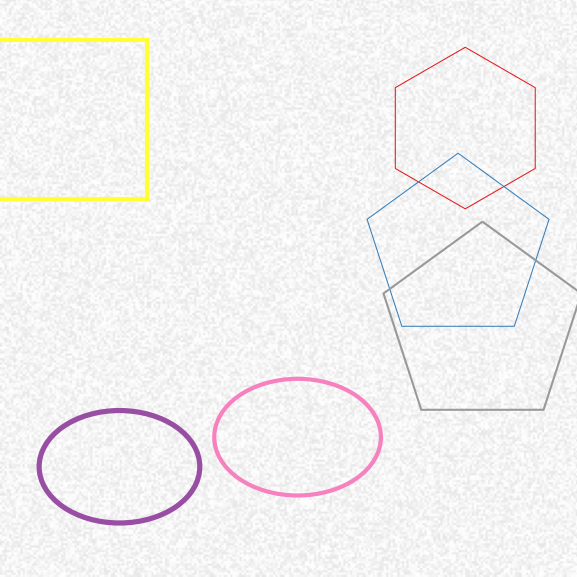[{"shape": "hexagon", "thickness": 0.5, "radius": 0.7, "center": [0.806, 0.777]}, {"shape": "pentagon", "thickness": 0.5, "radius": 0.83, "center": [0.793, 0.568]}, {"shape": "oval", "thickness": 2.5, "radius": 0.7, "center": [0.207, 0.191]}, {"shape": "square", "thickness": 2, "radius": 0.69, "center": [0.118, 0.793]}, {"shape": "oval", "thickness": 2, "radius": 0.72, "center": [0.515, 0.242]}, {"shape": "pentagon", "thickness": 1, "radius": 0.9, "center": [0.835, 0.435]}]